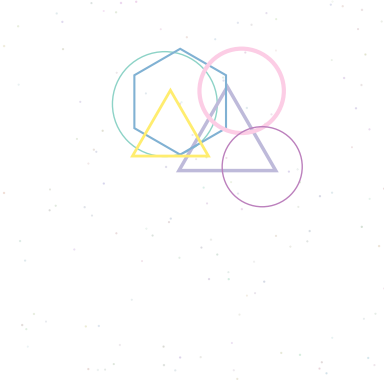[{"shape": "circle", "thickness": 1, "radius": 0.68, "center": [0.428, 0.73]}, {"shape": "triangle", "thickness": 2.5, "radius": 0.73, "center": [0.59, 0.629]}, {"shape": "hexagon", "thickness": 1.5, "radius": 0.69, "center": [0.468, 0.736]}, {"shape": "circle", "thickness": 3, "radius": 0.55, "center": [0.628, 0.764]}, {"shape": "circle", "thickness": 1, "radius": 0.52, "center": [0.681, 0.567]}, {"shape": "triangle", "thickness": 2, "radius": 0.57, "center": [0.443, 0.652]}]